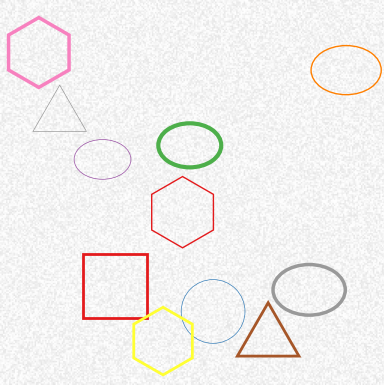[{"shape": "hexagon", "thickness": 1, "radius": 0.46, "center": [0.474, 0.449]}, {"shape": "square", "thickness": 2, "radius": 0.42, "center": [0.298, 0.258]}, {"shape": "circle", "thickness": 0.5, "radius": 0.41, "center": [0.553, 0.191]}, {"shape": "oval", "thickness": 3, "radius": 0.41, "center": [0.493, 0.623]}, {"shape": "oval", "thickness": 0.5, "radius": 0.37, "center": [0.266, 0.586]}, {"shape": "oval", "thickness": 1, "radius": 0.46, "center": [0.899, 0.818]}, {"shape": "hexagon", "thickness": 2, "radius": 0.44, "center": [0.424, 0.114]}, {"shape": "triangle", "thickness": 2, "radius": 0.46, "center": [0.697, 0.121]}, {"shape": "hexagon", "thickness": 2.5, "radius": 0.45, "center": [0.101, 0.864]}, {"shape": "oval", "thickness": 2.5, "radius": 0.47, "center": [0.803, 0.247]}, {"shape": "triangle", "thickness": 0.5, "radius": 0.4, "center": [0.155, 0.699]}]